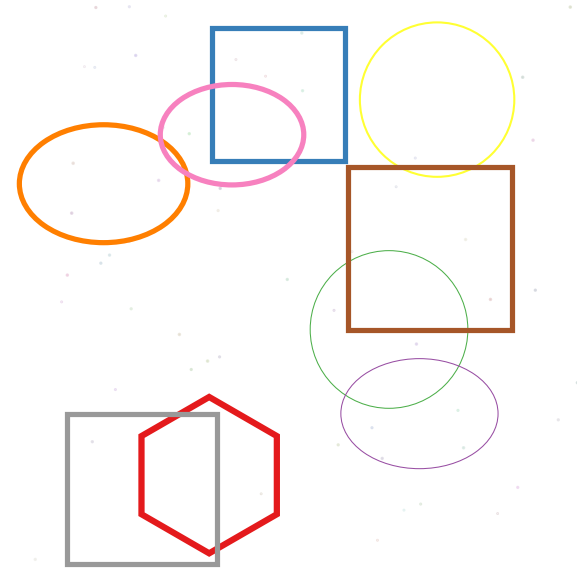[{"shape": "hexagon", "thickness": 3, "radius": 0.68, "center": [0.362, 0.176]}, {"shape": "square", "thickness": 2.5, "radius": 0.58, "center": [0.482, 0.835]}, {"shape": "circle", "thickness": 0.5, "radius": 0.68, "center": [0.674, 0.429]}, {"shape": "oval", "thickness": 0.5, "radius": 0.68, "center": [0.726, 0.283]}, {"shape": "oval", "thickness": 2.5, "radius": 0.73, "center": [0.179, 0.681]}, {"shape": "circle", "thickness": 1, "radius": 0.67, "center": [0.757, 0.827]}, {"shape": "square", "thickness": 2.5, "radius": 0.71, "center": [0.744, 0.569]}, {"shape": "oval", "thickness": 2.5, "radius": 0.62, "center": [0.402, 0.766]}, {"shape": "square", "thickness": 2.5, "radius": 0.65, "center": [0.246, 0.153]}]